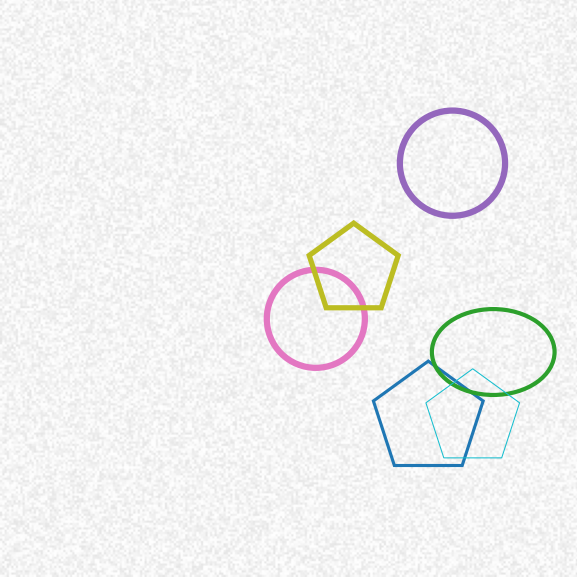[{"shape": "pentagon", "thickness": 1.5, "radius": 0.5, "center": [0.742, 0.274]}, {"shape": "oval", "thickness": 2, "radius": 0.53, "center": [0.854, 0.39]}, {"shape": "circle", "thickness": 3, "radius": 0.46, "center": [0.783, 0.717]}, {"shape": "circle", "thickness": 3, "radius": 0.42, "center": [0.547, 0.447]}, {"shape": "pentagon", "thickness": 2.5, "radius": 0.41, "center": [0.612, 0.532]}, {"shape": "pentagon", "thickness": 0.5, "radius": 0.43, "center": [0.819, 0.275]}]